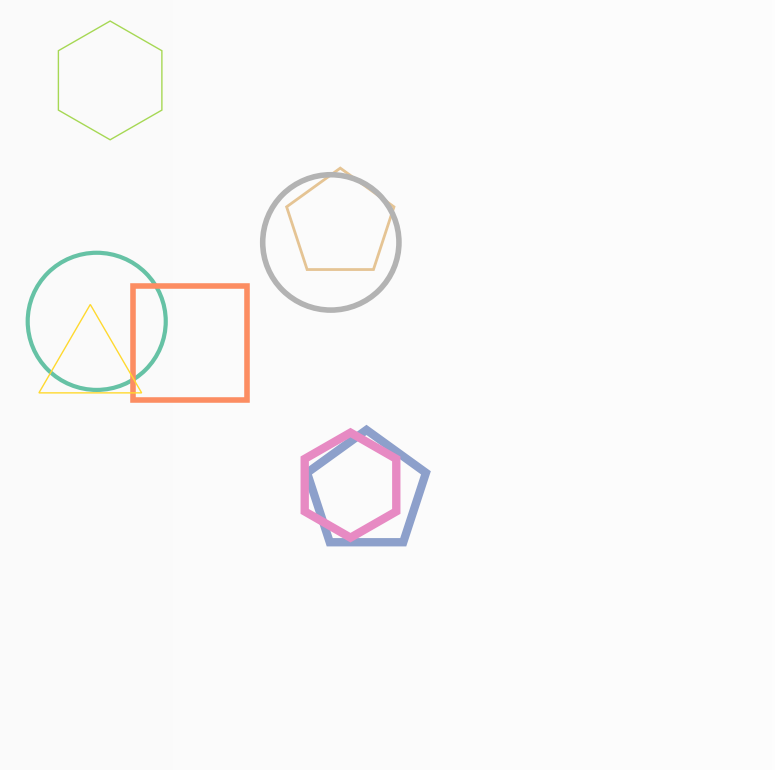[{"shape": "circle", "thickness": 1.5, "radius": 0.45, "center": [0.125, 0.583]}, {"shape": "square", "thickness": 2, "radius": 0.37, "center": [0.245, 0.555]}, {"shape": "pentagon", "thickness": 3, "radius": 0.4, "center": [0.473, 0.361]}, {"shape": "hexagon", "thickness": 3, "radius": 0.34, "center": [0.452, 0.37]}, {"shape": "hexagon", "thickness": 0.5, "radius": 0.39, "center": [0.142, 0.896]}, {"shape": "triangle", "thickness": 0.5, "radius": 0.38, "center": [0.117, 0.528]}, {"shape": "pentagon", "thickness": 1, "radius": 0.36, "center": [0.439, 0.709]}, {"shape": "circle", "thickness": 2, "radius": 0.44, "center": [0.427, 0.685]}]